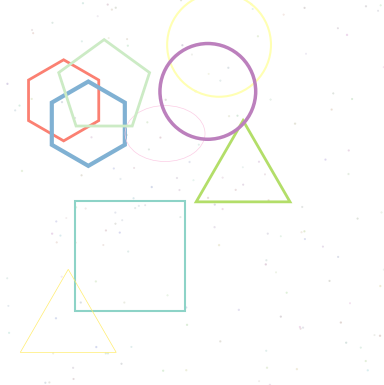[{"shape": "square", "thickness": 1.5, "radius": 0.72, "center": [0.338, 0.336]}, {"shape": "circle", "thickness": 1.5, "radius": 0.67, "center": [0.569, 0.884]}, {"shape": "hexagon", "thickness": 2, "radius": 0.53, "center": [0.165, 0.739]}, {"shape": "hexagon", "thickness": 3, "radius": 0.55, "center": [0.229, 0.679]}, {"shape": "triangle", "thickness": 2, "radius": 0.7, "center": [0.631, 0.546]}, {"shape": "oval", "thickness": 0.5, "radius": 0.52, "center": [0.429, 0.653]}, {"shape": "circle", "thickness": 2.5, "radius": 0.62, "center": [0.54, 0.763]}, {"shape": "pentagon", "thickness": 2, "radius": 0.62, "center": [0.27, 0.773]}, {"shape": "triangle", "thickness": 0.5, "radius": 0.72, "center": [0.177, 0.157]}]